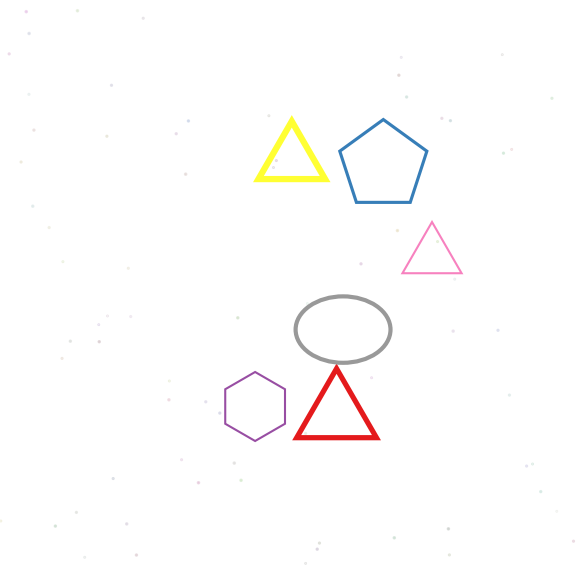[{"shape": "triangle", "thickness": 2.5, "radius": 0.4, "center": [0.583, 0.281]}, {"shape": "pentagon", "thickness": 1.5, "radius": 0.4, "center": [0.664, 0.713]}, {"shape": "hexagon", "thickness": 1, "radius": 0.3, "center": [0.442, 0.295]}, {"shape": "triangle", "thickness": 3, "radius": 0.33, "center": [0.505, 0.722]}, {"shape": "triangle", "thickness": 1, "radius": 0.3, "center": [0.748, 0.556]}, {"shape": "oval", "thickness": 2, "radius": 0.41, "center": [0.594, 0.428]}]